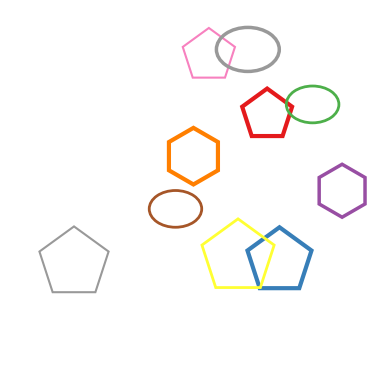[{"shape": "pentagon", "thickness": 3, "radius": 0.34, "center": [0.694, 0.702]}, {"shape": "pentagon", "thickness": 3, "radius": 0.44, "center": [0.726, 0.322]}, {"shape": "oval", "thickness": 2, "radius": 0.34, "center": [0.812, 0.729]}, {"shape": "hexagon", "thickness": 2.5, "radius": 0.34, "center": [0.889, 0.505]}, {"shape": "hexagon", "thickness": 3, "radius": 0.37, "center": [0.502, 0.594]}, {"shape": "pentagon", "thickness": 2, "radius": 0.49, "center": [0.618, 0.333]}, {"shape": "oval", "thickness": 2, "radius": 0.34, "center": [0.456, 0.457]}, {"shape": "pentagon", "thickness": 1.5, "radius": 0.36, "center": [0.542, 0.856]}, {"shape": "pentagon", "thickness": 1.5, "radius": 0.47, "center": [0.192, 0.317]}, {"shape": "oval", "thickness": 2.5, "radius": 0.41, "center": [0.644, 0.872]}]